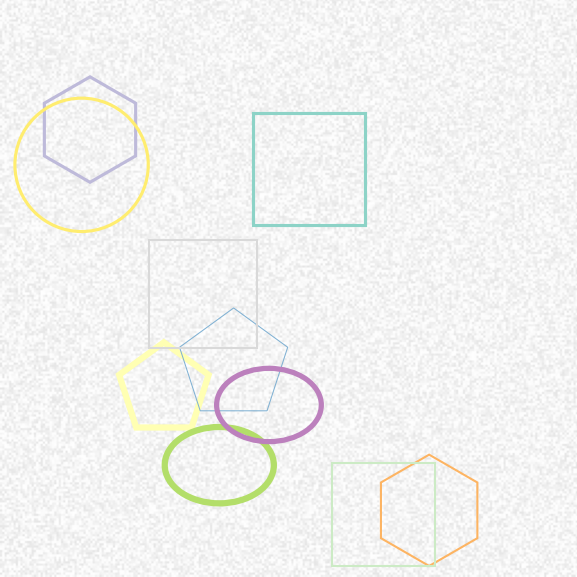[{"shape": "square", "thickness": 1.5, "radius": 0.48, "center": [0.535, 0.707]}, {"shape": "pentagon", "thickness": 3, "radius": 0.41, "center": [0.284, 0.325]}, {"shape": "hexagon", "thickness": 1.5, "radius": 0.46, "center": [0.156, 0.775]}, {"shape": "pentagon", "thickness": 0.5, "radius": 0.49, "center": [0.405, 0.367]}, {"shape": "hexagon", "thickness": 1, "radius": 0.48, "center": [0.743, 0.115]}, {"shape": "oval", "thickness": 3, "radius": 0.47, "center": [0.38, 0.194]}, {"shape": "square", "thickness": 1, "radius": 0.47, "center": [0.352, 0.489]}, {"shape": "oval", "thickness": 2.5, "radius": 0.45, "center": [0.466, 0.298]}, {"shape": "square", "thickness": 1, "radius": 0.45, "center": [0.663, 0.108]}, {"shape": "circle", "thickness": 1.5, "radius": 0.58, "center": [0.141, 0.714]}]